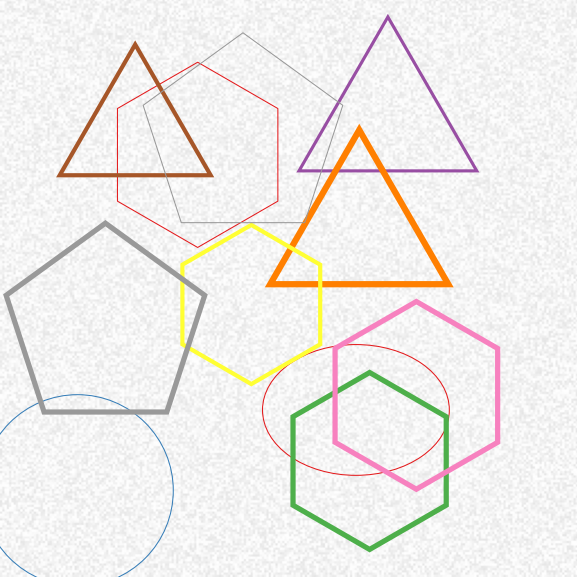[{"shape": "oval", "thickness": 0.5, "radius": 0.81, "center": [0.616, 0.289]}, {"shape": "hexagon", "thickness": 0.5, "radius": 0.8, "center": [0.342, 0.731]}, {"shape": "circle", "thickness": 0.5, "radius": 0.83, "center": [0.134, 0.15]}, {"shape": "hexagon", "thickness": 2.5, "radius": 0.77, "center": [0.64, 0.201]}, {"shape": "triangle", "thickness": 1.5, "radius": 0.89, "center": [0.672, 0.792]}, {"shape": "triangle", "thickness": 3, "radius": 0.89, "center": [0.622, 0.596]}, {"shape": "hexagon", "thickness": 2, "radius": 0.69, "center": [0.435, 0.472]}, {"shape": "triangle", "thickness": 2, "radius": 0.75, "center": [0.234, 0.771]}, {"shape": "hexagon", "thickness": 2.5, "radius": 0.81, "center": [0.721, 0.315]}, {"shape": "pentagon", "thickness": 0.5, "radius": 0.91, "center": [0.421, 0.761]}, {"shape": "pentagon", "thickness": 2.5, "radius": 0.9, "center": [0.183, 0.432]}]